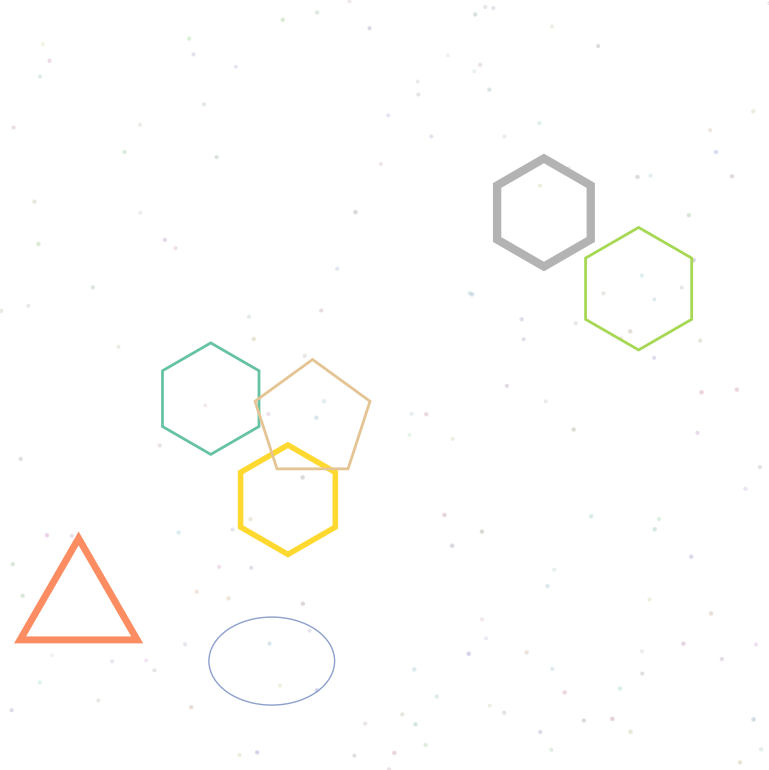[{"shape": "hexagon", "thickness": 1, "radius": 0.36, "center": [0.274, 0.482]}, {"shape": "triangle", "thickness": 2.5, "radius": 0.44, "center": [0.102, 0.213]}, {"shape": "oval", "thickness": 0.5, "radius": 0.41, "center": [0.353, 0.141]}, {"shape": "hexagon", "thickness": 1, "radius": 0.4, "center": [0.829, 0.625]}, {"shape": "hexagon", "thickness": 2, "radius": 0.36, "center": [0.374, 0.351]}, {"shape": "pentagon", "thickness": 1, "radius": 0.39, "center": [0.406, 0.455]}, {"shape": "hexagon", "thickness": 3, "radius": 0.35, "center": [0.706, 0.724]}]